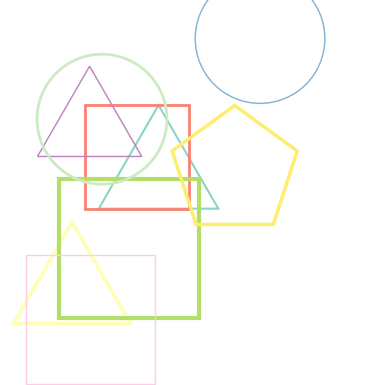[{"shape": "triangle", "thickness": 1.5, "radius": 0.9, "center": [0.412, 0.548]}, {"shape": "triangle", "thickness": 2.5, "radius": 0.88, "center": [0.187, 0.248]}, {"shape": "square", "thickness": 2, "radius": 0.68, "center": [0.357, 0.592]}, {"shape": "circle", "thickness": 1, "radius": 0.84, "center": [0.675, 0.9]}, {"shape": "square", "thickness": 3, "radius": 0.9, "center": [0.335, 0.354]}, {"shape": "square", "thickness": 1, "radius": 0.84, "center": [0.236, 0.17]}, {"shape": "triangle", "thickness": 1, "radius": 0.78, "center": [0.233, 0.672]}, {"shape": "circle", "thickness": 2, "radius": 0.84, "center": [0.265, 0.69]}, {"shape": "pentagon", "thickness": 2.5, "radius": 0.85, "center": [0.61, 0.555]}]